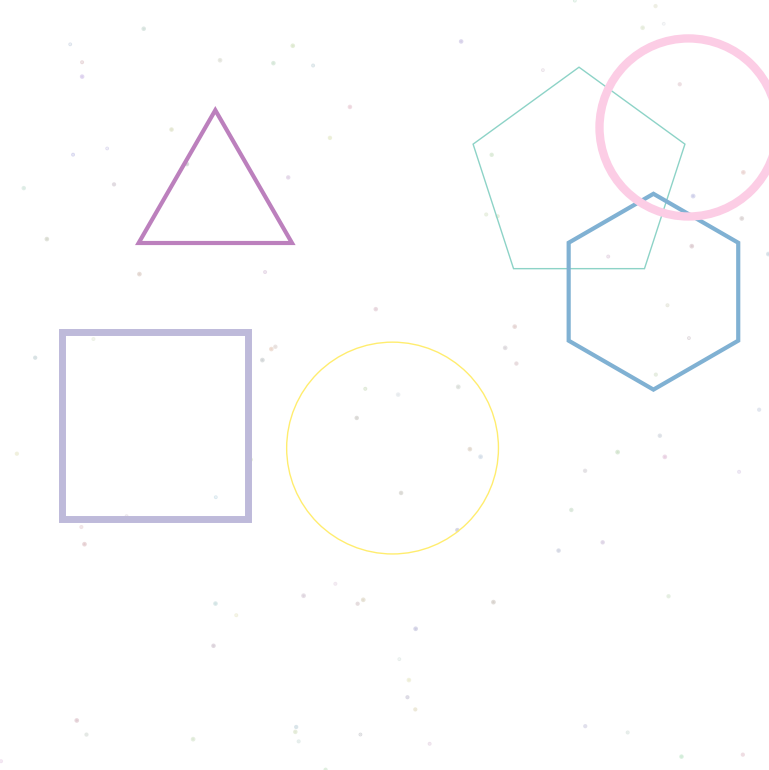[{"shape": "pentagon", "thickness": 0.5, "radius": 0.72, "center": [0.752, 0.768]}, {"shape": "square", "thickness": 2.5, "radius": 0.6, "center": [0.201, 0.447]}, {"shape": "hexagon", "thickness": 1.5, "radius": 0.64, "center": [0.849, 0.621]}, {"shape": "circle", "thickness": 3, "radius": 0.58, "center": [0.894, 0.834]}, {"shape": "triangle", "thickness": 1.5, "radius": 0.57, "center": [0.28, 0.742]}, {"shape": "circle", "thickness": 0.5, "radius": 0.69, "center": [0.51, 0.418]}]